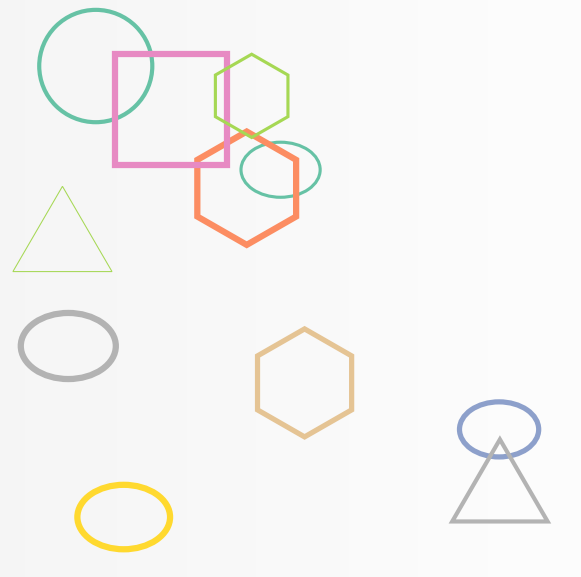[{"shape": "circle", "thickness": 2, "radius": 0.49, "center": [0.165, 0.885]}, {"shape": "oval", "thickness": 1.5, "radius": 0.34, "center": [0.483, 0.705]}, {"shape": "hexagon", "thickness": 3, "radius": 0.49, "center": [0.424, 0.673]}, {"shape": "oval", "thickness": 2.5, "radius": 0.34, "center": [0.859, 0.256]}, {"shape": "square", "thickness": 3, "radius": 0.48, "center": [0.295, 0.81]}, {"shape": "hexagon", "thickness": 1.5, "radius": 0.36, "center": [0.433, 0.833]}, {"shape": "triangle", "thickness": 0.5, "radius": 0.49, "center": [0.107, 0.578]}, {"shape": "oval", "thickness": 3, "radius": 0.4, "center": [0.213, 0.104]}, {"shape": "hexagon", "thickness": 2.5, "radius": 0.47, "center": [0.524, 0.336]}, {"shape": "oval", "thickness": 3, "radius": 0.41, "center": [0.118, 0.4]}, {"shape": "triangle", "thickness": 2, "radius": 0.47, "center": [0.86, 0.144]}]